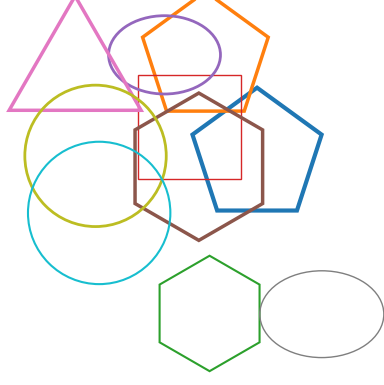[{"shape": "pentagon", "thickness": 3, "radius": 0.88, "center": [0.668, 0.596]}, {"shape": "pentagon", "thickness": 2.5, "radius": 0.86, "center": [0.534, 0.85]}, {"shape": "hexagon", "thickness": 1.5, "radius": 0.75, "center": [0.544, 0.186]}, {"shape": "square", "thickness": 1, "radius": 0.67, "center": [0.493, 0.67]}, {"shape": "oval", "thickness": 2, "radius": 0.73, "center": [0.427, 0.858]}, {"shape": "hexagon", "thickness": 2.5, "radius": 0.96, "center": [0.516, 0.567]}, {"shape": "triangle", "thickness": 2.5, "radius": 0.99, "center": [0.195, 0.812]}, {"shape": "oval", "thickness": 1, "radius": 0.81, "center": [0.836, 0.184]}, {"shape": "circle", "thickness": 2, "radius": 0.92, "center": [0.248, 0.595]}, {"shape": "circle", "thickness": 1.5, "radius": 0.92, "center": [0.258, 0.447]}]